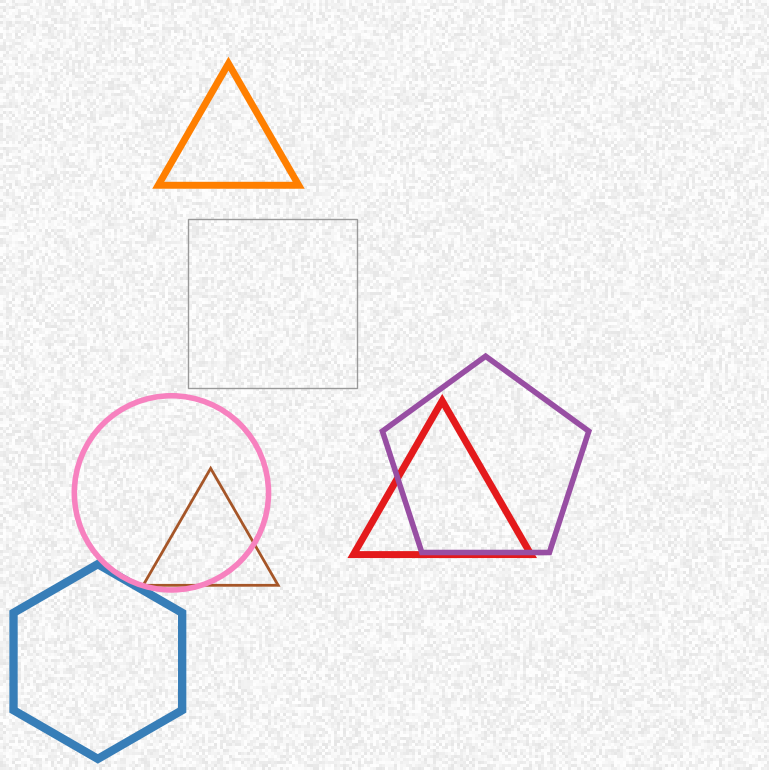[{"shape": "triangle", "thickness": 2.5, "radius": 0.67, "center": [0.574, 0.346]}, {"shape": "hexagon", "thickness": 3, "radius": 0.63, "center": [0.127, 0.141]}, {"shape": "pentagon", "thickness": 2, "radius": 0.7, "center": [0.631, 0.396]}, {"shape": "triangle", "thickness": 2.5, "radius": 0.53, "center": [0.297, 0.812]}, {"shape": "triangle", "thickness": 1, "radius": 0.51, "center": [0.274, 0.29]}, {"shape": "circle", "thickness": 2, "radius": 0.63, "center": [0.223, 0.36]}, {"shape": "square", "thickness": 0.5, "radius": 0.55, "center": [0.354, 0.606]}]